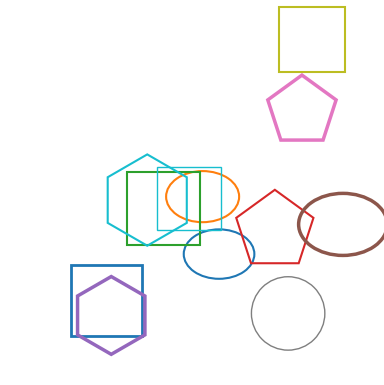[{"shape": "oval", "thickness": 1.5, "radius": 0.46, "center": [0.569, 0.34]}, {"shape": "square", "thickness": 2, "radius": 0.46, "center": [0.277, 0.219]}, {"shape": "oval", "thickness": 1.5, "radius": 0.47, "center": [0.526, 0.489]}, {"shape": "square", "thickness": 1.5, "radius": 0.47, "center": [0.424, 0.458]}, {"shape": "pentagon", "thickness": 1.5, "radius": 0.53, "center": [0.714, 0.402]}, {"shape": "hexagon", "thickness": 2.5, "radius": 0.5, "center": [0.289, 0.181]}, {"shape": "oval", "thickness": 2.5, "radius": 0.58, "center": [0.891, 0.417]}, {"shape": "pentagon", "thickness": 2.5, "radius": 0.47, "center": [0.784, 0.712]}, {"shape": "circle", "thickness": 1, "radius": 0.48, "center": [0.748, 0.186]}, {"shape": "square", "thickness": 1.5, "radius": 0.43, "center": [0.811, 0.897]}, {"shape": "hexagon", "thickness": 1.5, "radius": 0.59, "center": [0.382, 0.48]}, {"shape": "square", "thickness": 1, "radius": 0.41, "center": [0.49, 0.485]}]